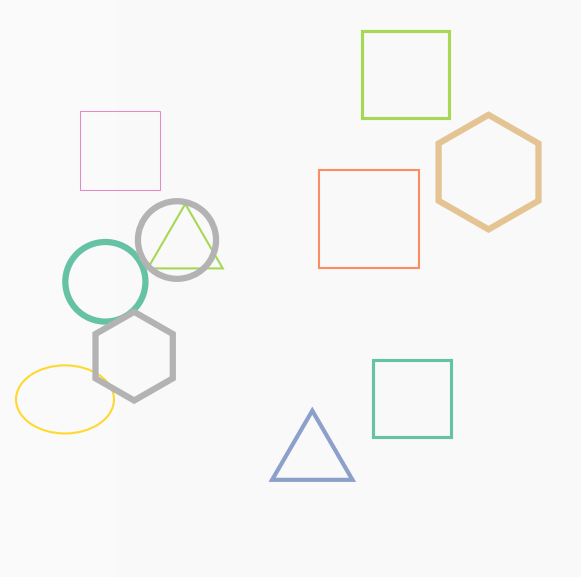[{"shape": "circle", "thickness": 3, "radius": 0.34, "center": [0.181, 0.511]}, {"shape": "square", "thickness": 1.5, "radius": 0.34, "center": [0.708, 0.309]}, {"shape": "square", "thickness": 1, "radius": 0.43, "center": [0.635, 0.62]}, {"shape": "triangle", "thickness": 2, "radius": 0.4, "center": [0.537, 0.208]}, {"shape": "square", "thickness": 0.5, "radius": 0.34, "center": [0.206, 0.738]}, {"shape": "triangle", "thickness": 1, "radius": 0.37, "center": [0.319, 0.572]}, {"shape": "square", "thickness": 1.5, "radius": 0.38, "center": [0.697, 0.87]}, {"shape": "oval", "thickness": 1, "radius": 0.42, "center": [0.112, 0.308]}, {"shape": "hexagon", "thickness": 3, "radius": 0.5, "center": [0.841, 0.701]}, {"shape": "circle", "thickness": 3, "radius": 0.34, "center": [0.305, 0.583]}, {"shape": "hexagon", "thickness": 3, "radius": 0.38, "center": [0.231, 0.382]}]